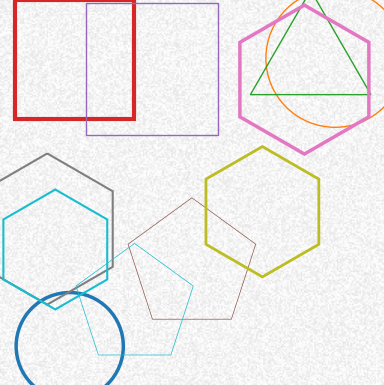[{"shape": "circle", "thickness": 2.5, "radius": 0.7, "center": [0.181, 0.101]}, {"shape": "circle", "thickness": 1, "radius": 0.9, "center": [0.87, 0.849]}, {"shape": "triangle", "thickness": 1, "radius": 0.9, "center": [0.807, 0.845]}, {"shape": "square", "thickness": 3, "radius": 0.77, "center": [0.194, 0.846]}, {"shape": "square", "thickness": 1, "radius": 0.86, "center": [0.396, 0.82]}, {"shape": "pentagon", "thickness": 0.5, "radius": 0.87, "center": [0.498, 0.312]}, {"shape": "hexagon", "thickness": 2.5, "radius": 0.97, "center": [0.791, 0.793]}, {"shape": "hexagon", "thickness": 1.5, "radius": 0.98, "center": [0.123, 0.405]}, {"shape": "hexagon", "thickness": 2, "radius": 0.85, "center": [0.682, 0.45]}, {"shape": "pentagon", "thickness": 0.5, "radius": 0.8, "center": [0.35, 0.208]}, {"shape": "hexagon", "thickness": 1.5, "radius": 0.78, "center": [0.144, 0.352]}]